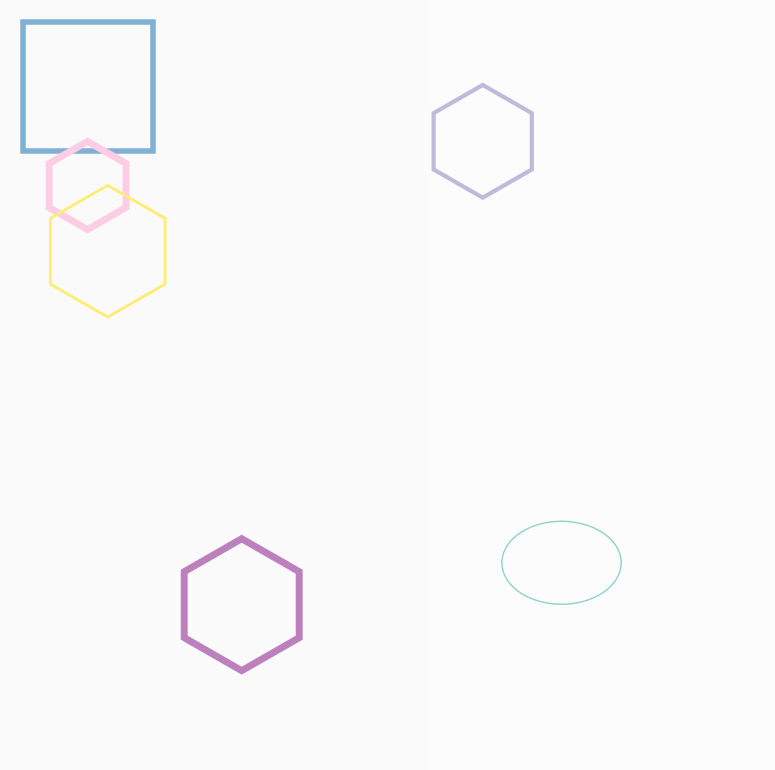[{"shape": "oval", "thickness": 0.5, "radius": 0.38, "center": [0.725, 0.269]}, {"shape": "hexagon", "thickness": 1.5, "radius": 0.37, "center": [0.623, 0.816]}, {"shape": "square", "thickness": 2, "radius": 0.42, "center": [0.114, 0.888]}, {"shape": "hexagon", "thickness": 2.5, "radius": 0.29, "center": [0.113, 0.759]}, {"shape": "hexagon", "thickness": 2.5, "radius": 0.43, "center": [0.312, 0.215]}, {"shape": "hexagon", "thickness": 1, "radius": 0.43, "center": [0.139, 0.674]}]